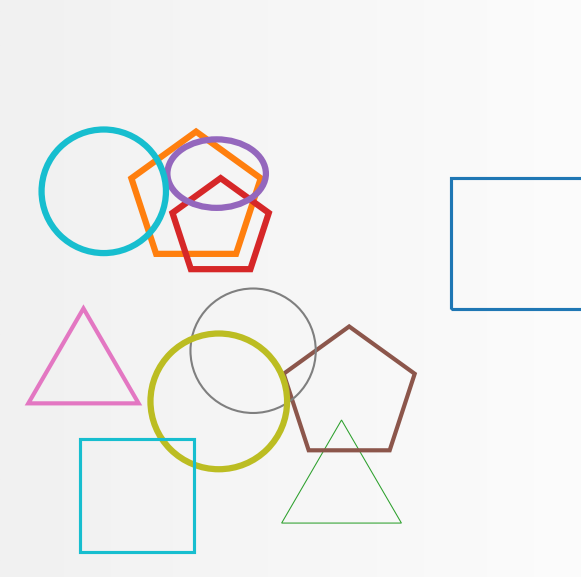[{"shape": "square", "thickness": 1.5, "radius": 0.57, "center": [0.89, 0.578]}, {"shape": "pentagon", "thickness": 3, "radius": 0.59, "center": [0.337, 0.654]}, {"shape": "triangle", "thickness": 0.5, "radius": 0.59, "center": [0.588, 0.153]}, {"shape": "pentagon", "thickness": 3, "radius": 0.44, "center": [0.38, 0.604]}, {"shape": "oval", "thickness": 3, "radius": 0.42, "center": [0.373, 0.699]}, {"shape": "pentagon", "thickness": 2, "radius": 0.59, "center": [0.601, 0.315]}, {"shape": "triangle", "thickness": 2, "radius": 0.55, "center": [0.144, 0.355]}, {"shape": "circle", "thickness": 1, "radius": 0.54, "center": [0.435, 0.392]}, {"shape": "circle", "thickness": 3, "radius": 0.59, "center": [0.376, 0.304]}, {"shape": "square", "thickness": 1.5, "radius": 0.49, "center": [0.236, 0.142]}, {"shape": "circle", "thickness": 3, "radius": 0.53, "center": [0.179, 0.668]}]